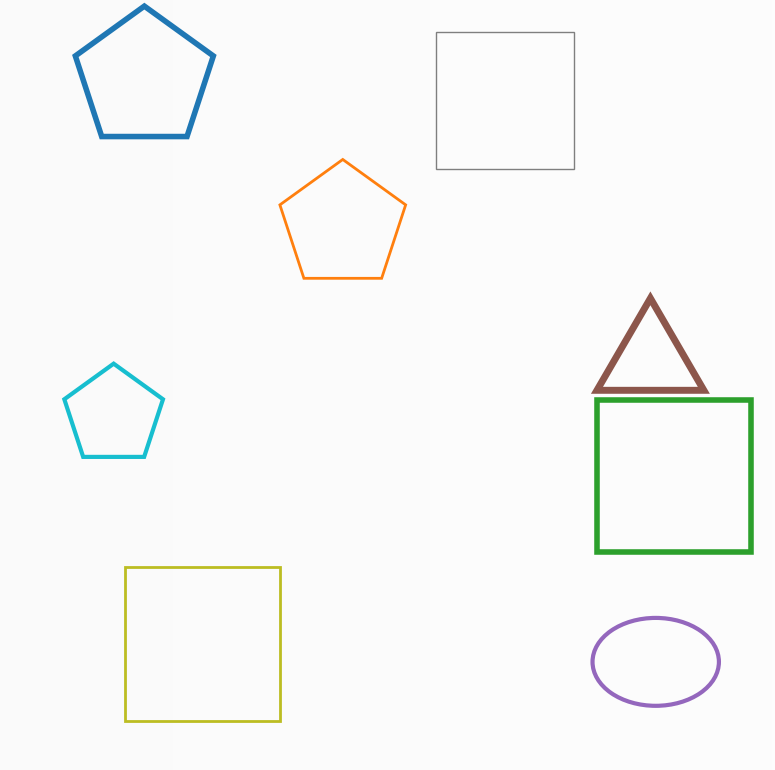[{"shape": "pentagon", "thickness": 2, "radius": 0.47, "center": [0.186, 0.898]}, {"shape": "pentagon", "thickness": 1, "radius": 0.43, "center": [0.442, 0.708]}, {"shape": "square", "thickness": 2, "radius": 0.49, "center": [0.87, 0.382]}, {"shape": "oval", "thickness": 1.5, "radius": 0.41, "center": [0.846, 0.14]}, {"shape": "triangle", "thickness": 2.5, "radius": 0.4, "center": [0.839, 0.533]}, {"shape": "square", "thickness": 0.5, "radius": 0.44, "center": [0.652, 0.87]}, {"shape": "square", "thickness": 1, "radius": 0.5, "center": [0.262, 0.164]}, {"shape": "pentagon", "thickness": 1.5, "radius": 0.33, "center": [0.147, 0.461]}]